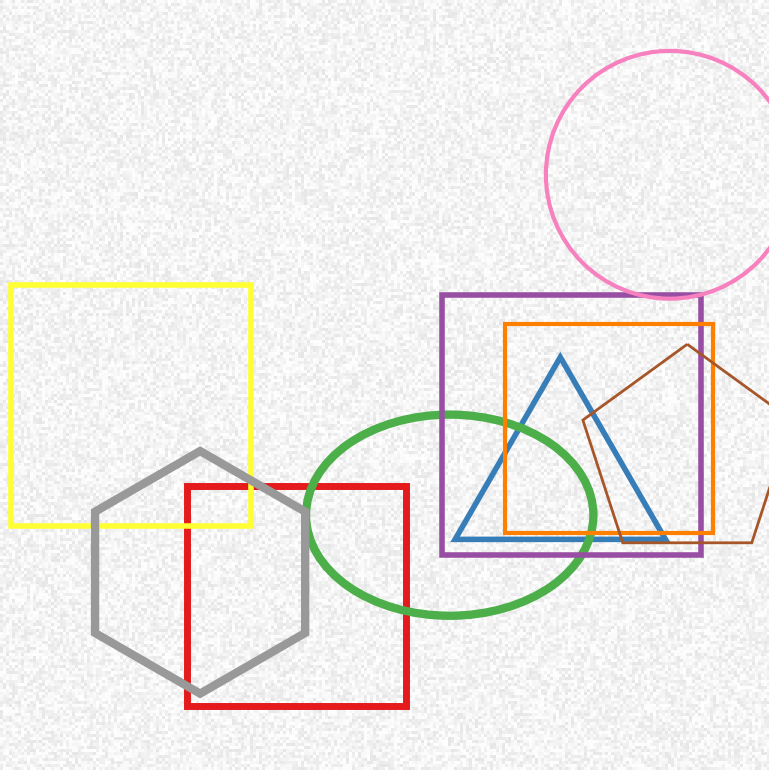[{"shape": "square", "thickness": 2.5, "radius": 0.71, "center": [0.385, 0.226]}, {"shape": "triangle", "thickness": 2, "radius": 0.79, "center": [0.728, 0.378]}, {"shape": "oval", "thickness": 3, "radius": 0.93, "center": [0.584, 0.331]}, {"shape": "square", "thickness": 2, "radius": 0.84, "center": [0.742, 0.448]}, {"shape": "square", "thickness": 1.5, "radius": 0.68, "center": [0.791, 0.443]}, {"shape": "square", "thickness": 2, "radius": 0.78, "center": [0.17, 0.474]}, {"shape": "pentagon", "thickness": 1, "radius": 0.71, "center": [0.893, 0.41]}, {"shape": "circle", "thickness": 1.5, "radius": 0.8, "center": [0.87, 0.773]}, {"shape": "hexagon", "thickness": 3, "radius": 0.79, "center": [0.26, 0.257]}]